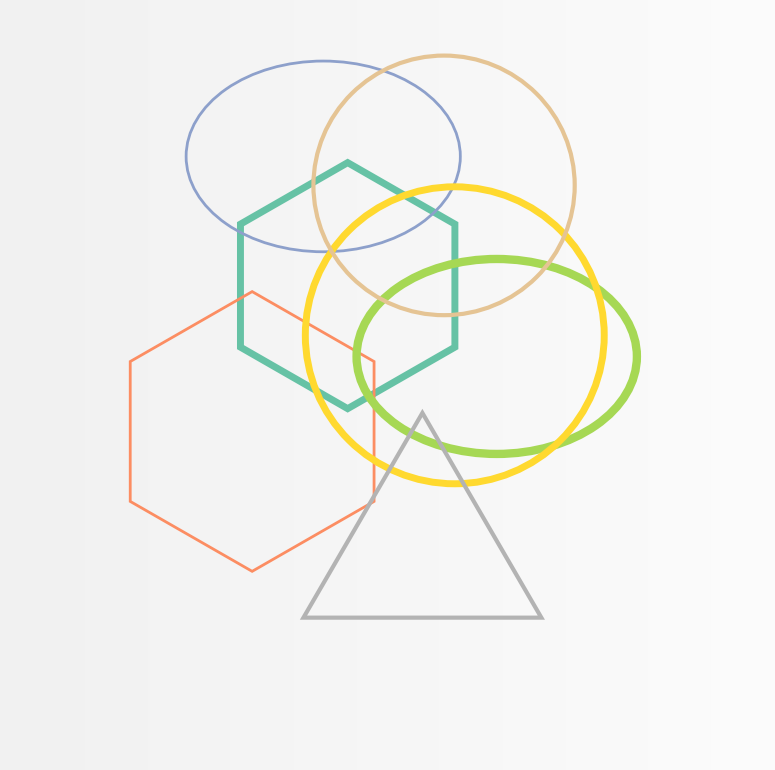[{"shape": "hexagon", "thickness": 2.5, "radius": 0.8, "center": [0.449, 0.629]}, {"shape": "hexagon", "thickness": 1, "radius": 0.91, "center": [0.325, 0.44]}, {"shape": "oval", "thickness": 1, "radius": 0.88, "center": [0.417, 0.797]}, {"shape": "oval", "thickness": 3, "radius": 0.9, "center": [0.641, 0.537]}, {"shape": "circle", "thickness": 2.5, "radius": 0.96, "center": [0.587, 0.565]}, {"shape": "circle", "thickness": 1.5, "radius": 0.84, "center": [0.573, 0.759]}, {"shape": "triangle", "thickness": 1.5, "radius": 0.89, "center": [0.545, 0.286]}]